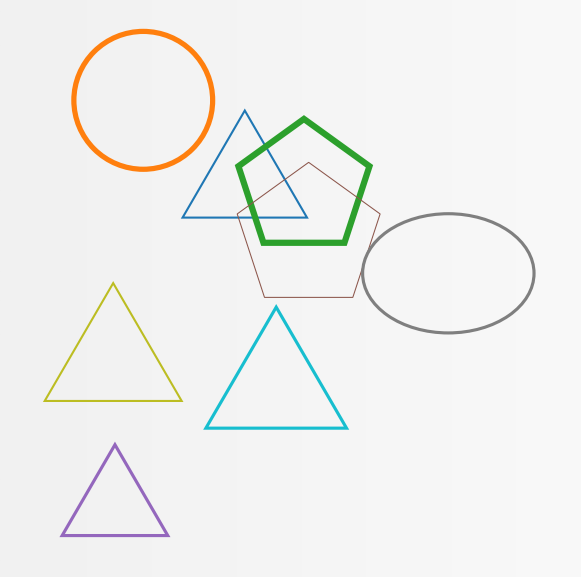[{"shape": "triangle", "thickness": 1, "radius": 0.62, "center": [0.421, 0.684]}, {"shape": "circle", "thickness": 2.5, "radius": 0.6, "center": [0.246, 0.825]}, {"shape": "pentagon", "thickness": 3, "radius": 0.59, "center": [0.523, 0.675]}, {"shape": "triangle", "thickness": 1.5, "radius": 0.52, "center": [0.198, 0.124]}, {"shape": "pentagon", "thickness": 0.5, "radius": 0.65, "center": [0.531, 0.589]}, {"shape": "oval", "thickness": 1.5, "radius": 0.74, "center": [0.771, 0.526]}, {"shape": "triangle", "thickness": 1, "radius": 0.68, "center": [0.195, 0.373]}, {"shape": "triangle", "thickness": 1.5, "radius": 0.7, "center": [0.475, 0.328]}]